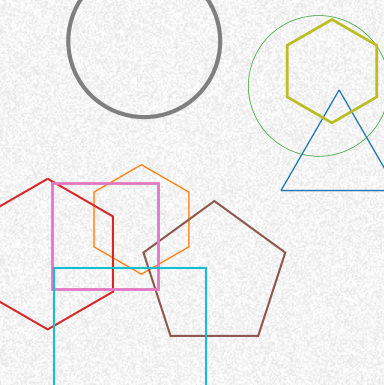[{"shape": "triangle", "thickness": 1, "radius": 0.87, "center": [0.881, 0.592]}, {"shape": "hexagon", "thickness": 1, "radius": 0.71, "center": [0.367, 0.43]}, {"shape": "circle", "thickness": 0.5, "radius": 0.91, "center": [0.828, 0.777]}, {"shape": "hexagon", "thickness": 1.5, "radius": 0.98, "center": [0.124, 0.34]}, {"shape": "pentagon", "thickness": 1.5, "radius": 0.97, "center": [0.557, 0.284]}, {"shape": "square", "thickness": 2, "radius": 0.69, "center": [0.273, 0.388]}, {"shape": "circle", "thickness": 3, "radius": 0.99, "center": [0.375, 0.893]}, {"shape": "hexagon", "thickness": 2, "radius": 0.67, "center": [0.862, 0.815]}, {"shape": "square", "thickness": 1.5, "radius": 0.99, "center": [0.337, 0.108]}]